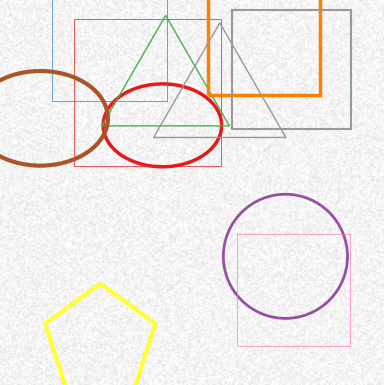[{"shape": "square", "thickness": 0.5, "radius": 0.95, "center": [0.384, 0.76]}, {"shape": "oval", "thickness": 2.5, "radius": 0.77, "center": [0.422, 0.674]}, {"shape": "square", "thickness": 0.5, "radius": 0.74, "center": [0.285, 0.887]}, {"shape": "triangle", "thickness": 1, "radius": 0.96, "center": [0.43, 0.769]}, {"shape": "circle", "thickness": 2, "radius": 0.81, "center": [0.741, 0.334]}, {"shape": "square", "thickness": 2.5, "radius": 0.73, "center": [0.687, 0.898]}, {"shape": "pentagon", "thickness": 3, "radius": 0.75, "center": [0.261, 0.113]}, {"shape": "oval", "thickness": 3, "radius": 0.88, "center": [0.105, 0.693]}, {"shape": "square", "thickness": 0.5, "radius": 0.73, "center": [0.763, 0.247]}, {"shape": "triangle", "thickness": 1, "radius": 0.99, "center": [0.571, 0.742]}, {"shape": "square", "thickness": 1.5, "radius": 0.78, "center": [0.757, 0.819]}]